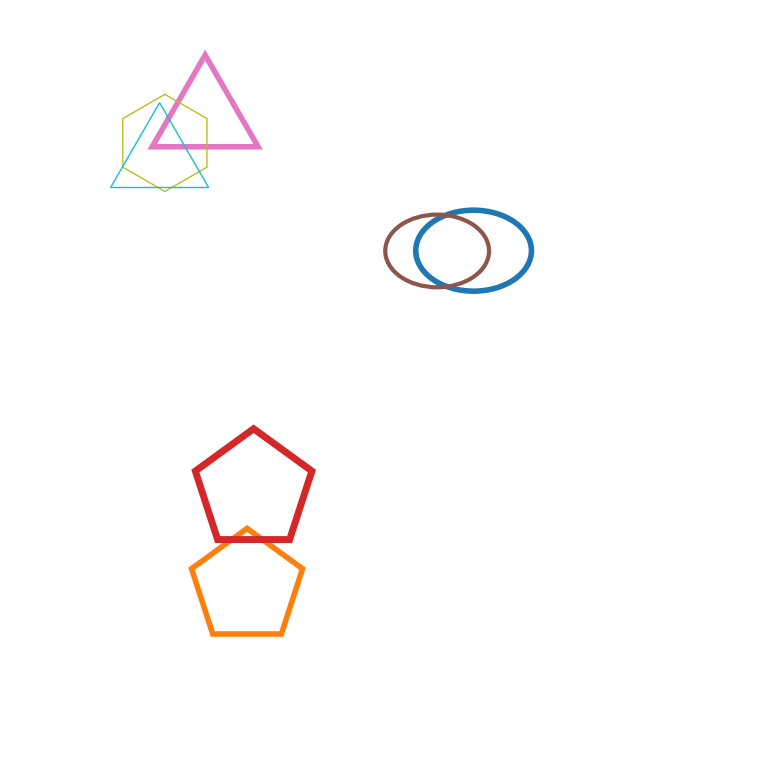[{"shape": "oval", "thickness": 2, "radius": 0.38, "center": [0.615, 0.674]}, {"shape": "pentagon", "thickness": 2, "radius": 0.38, "center": [0.321, 0.238]}, {"shape": "pentagon", "thickness": 2.5, "radius": 0.4, "center": [0.329, 0.364]}, {"shape": "oval", "thickness": 1.5, "radius": 0.34, "center": [0.568, 0.674]}, {"shape": "triangle", "thickness": 2, "radius": 0.4, "center": [0.266, 0.849]}, {"shape": "hexagon", "thickness": 0.5, "radius": 0.32, "center": [0.214, 0.814]}, {"shape": "triangle", "thickness": 0.5, "radius": 0.37, "center": [0.207, 0.793]}]